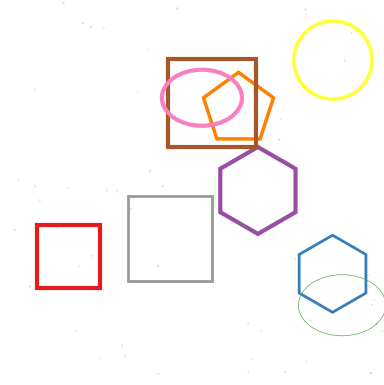[{"shape": "square", "thickness": 3, "radius": 0.41, "center": [0.179, 0.334]}, {"shape": "hexagon", "thickness": 2, "radius": 0.5, "center": [0.864, 0.289]}, {"shape": "oval", "thickness": 0.5, "radius": 0.57, "center": [0.888, 0.207]}, {"shape": "hexagon", "thickness": 3, "radius": 0.56, "center": [0.67, 0.505]}, {"shape": "pentagon", "thickness": 2.5, "radius": 0.48, "center": [0.619, 0.717]}, {"shape": "circle", "thickness": 2.5, "radius": 0.51, "center": [0.865, 0.844]}, {"shape": "square", "thickness": 3, "radius": 0.57, "center": [0.55, 0.732]}, {"shape": "oval", "thickness": 3, "radius": 0.52, "center": [0.525, 0.746]}, {"shape": "square", "thickness": 2, "radius": 0.55, "center": [0.441, 0.38]}]